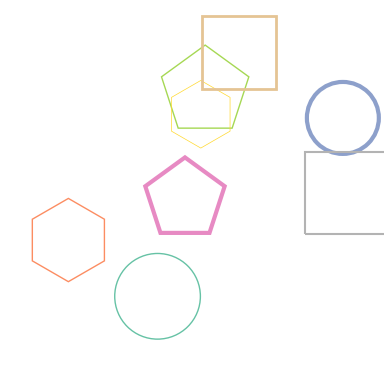[{"shape": "circle", "thickness": 1, "radius": 0.56, "center": [0.409, 0.23]}, {"shape": "hexagon", "thickness": 1, "radius": 0.54, "center": [0.178, 0.377]}, {"shape": "circle", "thickness": 3, "radius": 0.47, "center": [0.891, 0.694]}, {"shape": "pentagon", "thickness": 3, "radius": 0.54, "center": [0.48, 0.483]}, {"shape": "pentagon", "thickness": 1, "radius": 0.6, "center": [0.533, 0.764]}, {"shape": "hexagon", "thickness": 0.5, "radius": 0.44, "center": [0.522, 0.703]}, {"shape": "square", "thickness": 2, "radius": 0.48, "center": [0.621, 0.864]}, {"shape": "square", "thickness": 1.5, "radius": 0.53, "center": [0.898, 0.499]}]